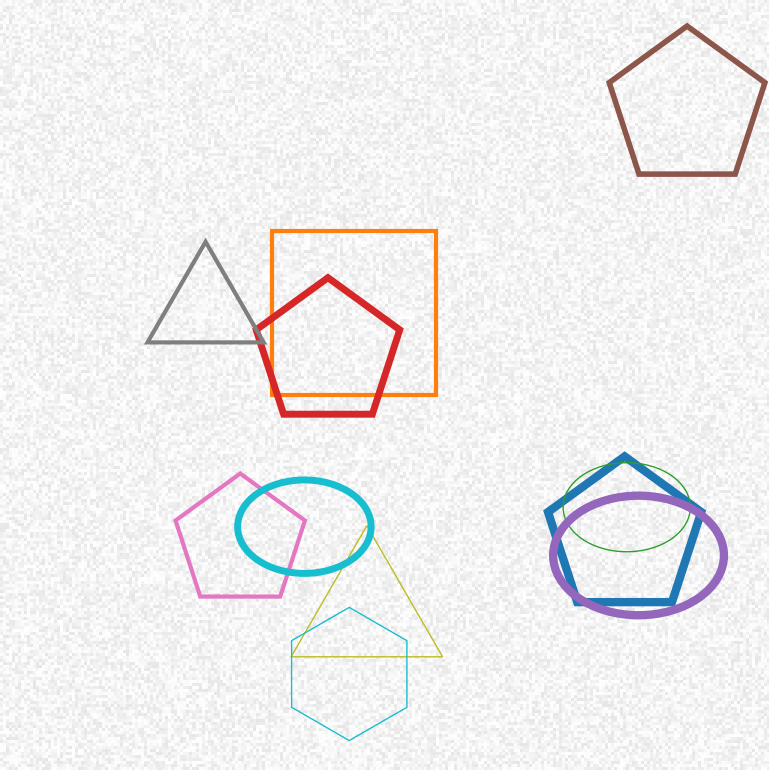[{"shape": "pentagon", "thickness": 3, "radius": 0.52, "center": [0.811, 0.303]}, {"shape": "square", "thickness": 1.5, "radius": 0.53, "center": [0.46, 0.594]}, {"shape": "oval", "thickness": 0.5, "radius": 0.41, "center": [0.814, 0.341]}, {"shape": "pentagon", "thickness": 2.5, "radius": 0.49, "center": [0.426, 0.541]}, {"shape": "oval", "thickness": 3, "radius": 0.55, "center": [0.829, 0.279]}, {"shape": "pentagon", "thickness": 2, "radius": 0.53, "center": [0.892, 0.86]}, {"shape": "pentagon", "thickness": 1.5, "radius": 0.44, "center": [0.312, 0.297]}, {"shape": "triangle", "thickness": 1.5, "radius": 0.44, "center": [0.267, 0.599]}, {"shape": "triangle", "thickness": 0.5, "radius": 0.57, "center": [0.476, 0.204]}, {"shape": "hexagon", "thickness": 0.5, "radius": 0.43, "center": [0.454, 0.125]}, {"shape": "oval", "thickness": 2.5, "radius": 0.43, "center": [0.395, 0.316]}]